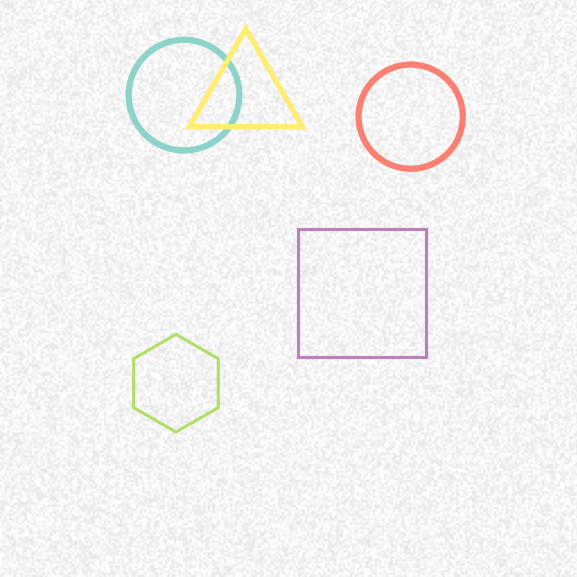[{"shape": "circle", "thickness": 3, "radius": 0.48, "center": [0.319, 0.834]}, {"shape": "circle", "thickness": 3, "radius": 0.45, "center": [0.711, 0.797]}, {"shape": "hexagon", "thickness": 1.5, "radius": 0.42, "center": [0.305, 0.336]}, {"shape": "square", "thickness": 1.5, "radius": 0.55, "center": [0.627, 0.492]}, {"shape": "triangle", "thickness": 2.5, "radius": 0.56, "center": [0.426, 0.836]}]